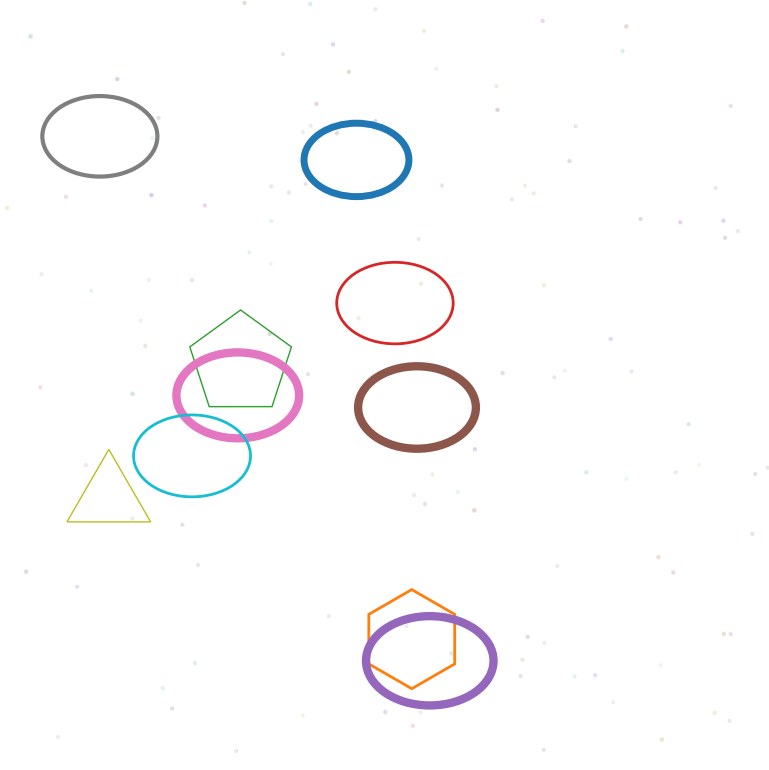[{"shape": "oval", "thickness": 2.5, "radius": 0.34, "center": [0.463, 0.792]}, {"shape": "hexagon", "thickness": 1, "radius": 0.32, "center": [0.535, 0.17]}, {"shape": "pentagon", "thickness": 0.5, "radius": 0.35, "center": [0.312, 0.528]}, {"shape": "oval", "thickness": 1, "radius": 0.38, "center": [0.513, 0.606]}, {"shape": "oval", "thickness": 3, "radius": 0.41, "center": [0.558, 0.142]}, {"shape": "oval", "thickness": 3, "radius": 0.38, "center": [0.542, 0.471]}, {"shape": "oval", "thickness": 3, "radius": 0.4, "center": [0.309, 0.487]}, {"shape": "oval", "thickness": 1.5, "radius": 0.37, "center": [0.13, 0.823]}, {"shape": "triangle", "thickness": 0.5, "radius": 0.31, "center": [0.141, 0.354]}, {"shape": "oval", "thickness": 1, "radius": 0.38, "center": [0.249, 0.408]}]